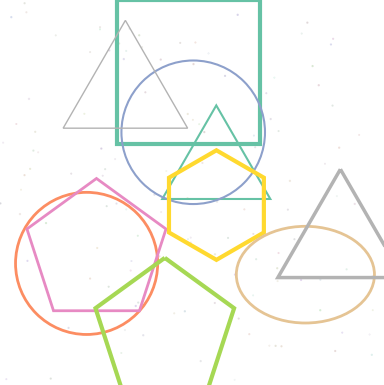[{"shape": "square", "thickness": 3, "radius": 0.93, "center": [0.49, 0.813]}, {"shape": "triangle", "thickness": 1.5, "radius": 0.81, "center": [0.562, 0.564]}, {"shape": "circle", "thickness": 2, "radius": 0.92, "center": [0.225, 0.316]}, {"shape": "circle", "thickness": 1.5, "radius": 0.93, "center": [0.502, 0.656]}, {"shape": "pentagon", "thickness": 2, "radius": 0.95, "center": [0.251, 0.347]}, {"shape": "pentagon", "thickness": 3, "radius": 0.95, "center": [0.428, 0.141]}, {"shape": "hexagon", "thickness": 3, "radius": 0.71, "center": [0.562, 0.467]}, {"shape": "oval", "thickness": 2, "radius": 0.9, "center": [0.793, 0.287]}, {"shape": "triangle", "thickness": 1, "radius": 0.93, "center": [0.326, 0.76]}, {"shape": "triangle", "thickness": 2.5, "radius": 0.94, "center": [0.884, 0.373]}]